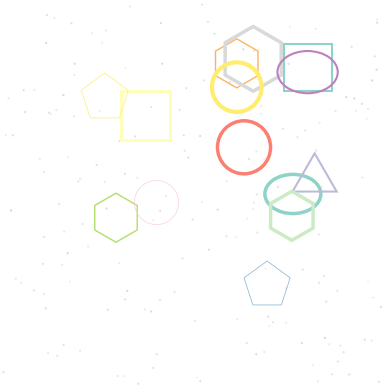[{"shape": "square", "thickness": 1.5, "radius": 0.31, "center": [0.8, 0.824]}, {"shape": "oval", "thickness": 2.5, "radius": 0.36, "center": [0.761, 0.496]}, {"shape": "square", "thickness": 2, "radius": 0.32, "center": [0.377, 0.7]}, {"shape": "triangle", "thickness": 1.5, "radius": 0.33, "center": [0.817, 0.536]}, {"shape": "circle", "thickness": 2.5, "radius": 0.34, "center": [0.634, 0.617]}, {"shape": "pentagon", "thickness": 0.5, "radius": 0.32, "center": [0.694, 0.259]}, {"shape": "hexagon", "thickness": 1, "radius": 0.32, "center": [0.615, 0.835]}, {"shape": "hexagon", "thickness": 1, "radius": 0.32, "center": [0.301, 0.435]}, {"shape": "circle", "thickness": 0.5, "radius": 0.29, "center": [0.406, 0.474]}, {"shape": "hexagon", "thickness": 2.5, "radius": 0.42, "center": [0.658, 0.847]}, {"shape": "oval", "thickness": 1.5, "radius": 0.39, "center": [0.799, 0.813]}, {"shape": "hexagon", "thickness": 2.5, "radius": 0.32, "center": [0.758, 0.439]}, {"shape": "circle", "thickness": 3, "radius": 0.32, "center": [0.615, 0.774]}, {"shape": "pentagon", "thickness": 0.5, "radius": 0.32, "center": [0.272, 0.746]}]